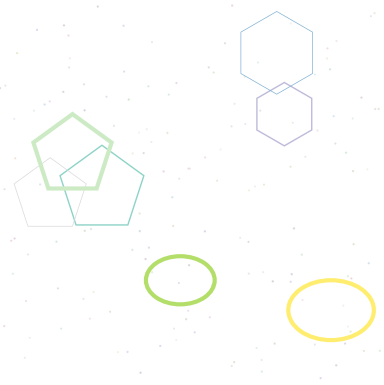[{"shape": "pentagon", "thickness": 1, "radius": 0.57, "center": [0.265, 0.508]}, {"shape": "hexagon", "thickness": 1, "radius": 0.41, "center": [0.739, 0.703]}, {"shape": "hexagon", "thickness": 0.5, "radius": 0.54, "center": [0.719, 0.863]}, {"shape": "oval", "thickness": 3, "radius": 0.45, "center": [0.468, 0.272]}, {"shape": "pentagon", "thickness": 0.5, "radius": 0.49, "center": [0.13, 0.492]}, {"shape": "pentagon", "thickness": 3, "radius": 0.53, "center": [0.188, 0.597]}, {"shape": "oval", "thickness": 3, "radius": 0.56, "center": [0.86, 0.194]}]